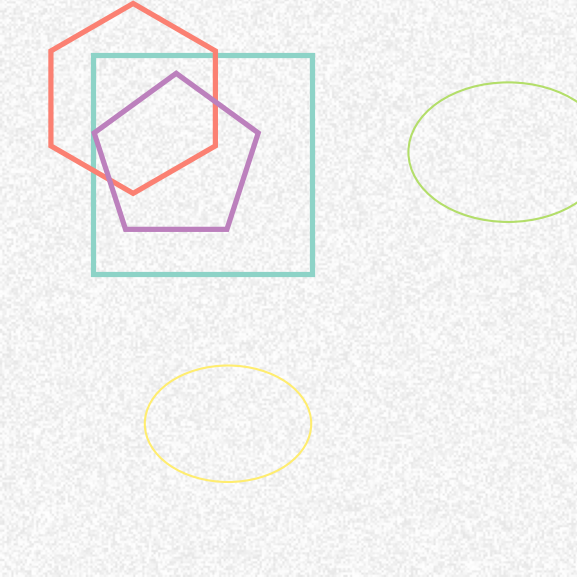[{"shape": "square", "thickness": 2.5, "radius": 0.95, "center": [0.351, 0.714]}, {"shape": "hexagon", "thickness": 2.5, "radius": 0.82, "center": [0.231, 0.829]}, {"shape": "oval", "thickness": 1, "radius": 0.86, "center": [0.88, 0.736]}, {"shape": "pentagon", "thickness": 2.5, "radius": 0.75, "center": [0.305, 0.723]}, {"shape": "oval", "thickness": 1, "radius": 0.72, "center": [0.395, 0.265]}]